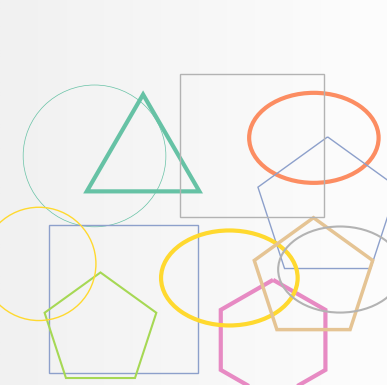[{"shape": "triangle", "thickness": 3, "radius": 0.84, "center": [0.369, 0.587]}, {"shape": "circle", "thickness": 0.5, "radius": 0.92, "center": [0.244, 0.595]}, {"shape": "oval", "thickness": 3, "radius": 0.84, "center": [0.81, 0.642]}, {"shape": "square", "thickness": 1, "radius": 0.96, "center": [0.319, 0.224]}, {"shape": "pentagon", "thickness": 1, "radius": 0.95, "center": [0.845, 0.455]}, {"shape": "hexagon", "thickness": 3, "radius": 0.78, "center": [0.705, 0.117]}, {"shape": "pentagon", "thickness": 1.5, "radius": 0.76, "center": [0.259, 0.141]}, {"shape": "oval", "thickness": 3, "radius": 0.88, "center": [0.592, 0.278]}, {"shape": "circle", "thickness": 1, "radius": 0.74, "center": [0.1, 0.315]}, {"shape": "pentagon", "thickness": 2.5, "radius": 0.8, "center": [0.809, 0.274]}, {"shape": "square", "thickness": 1, "radius": 0.93, "center": [0.651, 0.623]}, {"shape": "oval", "thickness": 1.5, "radius": 0.8, "center": [0.877, 0.3]}]